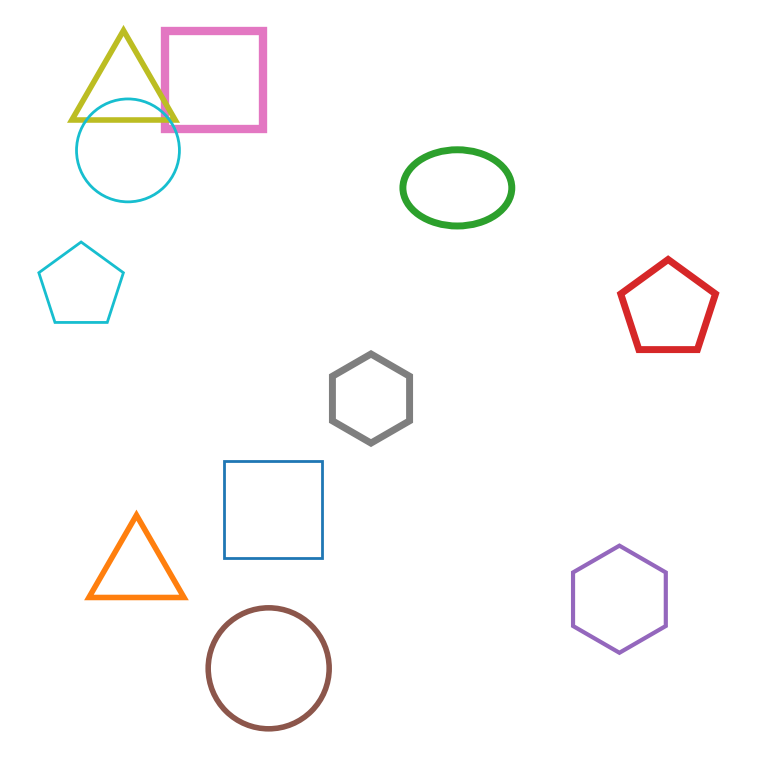[{"shape": "square", "thickness": 1, "radius": 0.32, "center": [0.354, 0.338]}, {"shape": "triangle", "thickness": 2, "radius": 0.36, "center": [0.177, 0.26]}, {"shape": "oval", "thickness": 2.5, "radius": 0.35, "center": [0.594, 0.756]}, {"shape": "pentagon", "thickness": 2.5, "radius": 0.32, "center": [0.868, 0.598]}, {"shape": "hexagon", "thickness": 1.5, "radius": 0.35, "center": [0.804, 0.222]}, {"shape": "circle", "thickness": 2, "radius": 0.39, "center": [0.349, 0.132]}, {"shape": "square", "thickness": 3, "radius": 0.32, "center": [0.278, 0.896]}, {"shape": "hexagon", "thickness": 2.5, "radius": 0.29, "center": [0.482, 0.482]}, {"shape": "triangle", "thickness": 2, "radius": 0.39, "center": [0.16, 0.883]}, {"shape": "pentagon", "thickness": 1, "radius": 0.29, "center": [0.105, 0.628]}, {"shape": "circle", "thickness": 1, "radius": 0.33, "center": [0.166, 0.805]}]